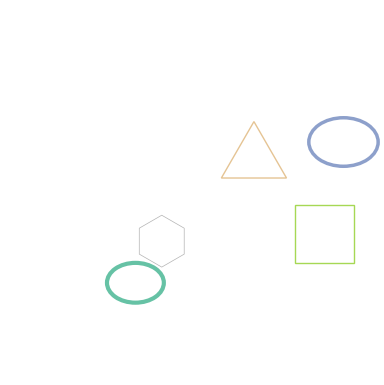[{"shape": "oval", "thickness": 3, "radius": 0.37, "center": [0.352, 0.266]}, {"shape": "oval", "thickness": 2.5, "radius": 0.45, "center": [0.892, 0.631]}, {"shape": "square", "thickness": 1, "radius": 0.38, "center": [0.843, 0.391]}, {"shape": "triangle", "thickness": 1, "radius": 0.49, "center": [0.66, 0.586]}, {"shape": "hexagon", "thickness": 0.5, "radius": 0.34, "center": [0.42, 0.374]}]